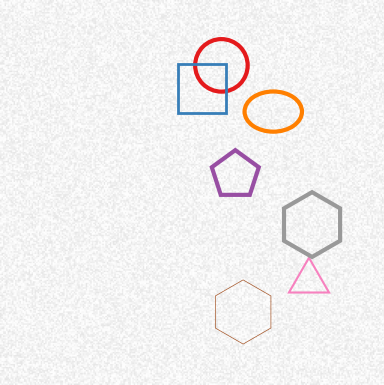[{"shape": "circle", "thickness": 3, "radius": 0.34, "center": [0.575, 0.83]}, {"shape": "square", "thickness": 2, "radius": 0.31, "center": [0.525, 0.77]}, {"shape": "pentagon", "thickness": 3, "radius": 0.32, "center": [0.611, 0.546]}, {"shape": "oval", "thickness": 3, "radius": 0.37, "center": [0.71, 0.71]}, {"shape": "hexagon", "thickness": 0.5, "radius": 0.42, "center": [0.631, 0.19]}, {"shape": "triangle", "thickness": 1.5, "radius": 0.3, "center": [0.803, 0.27]}, {"shape": "hexagon", "thickness": 3, "radius": 0.42, "center": [0.811, 0.417]}]